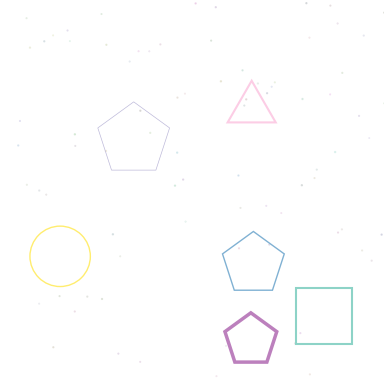[{"shape": "square", "thickness": 1.5, "radius": 0.37, "center": [0.841, 0.179]}, {"shape": "pentagon", "thickness": 0.5, "radius": 0.49, "center": [0.347, 0.637]}, {"shape": "pentagon", "thickness": 1, "radius": 0.42, "center": [0.658, 0.314]}, {"shape": "triangle", "thickness": 1.5, "radius": 0.36, "center": [0.654, 0.718]}, {"shape": "pentagon", "thickness": 2.5, "radius": 0.35, "center": [0.652, 0.117]}, {"shape": "circle", "thickness": 1, "radius": 0.39, "center": [0.156, 0.334]}]